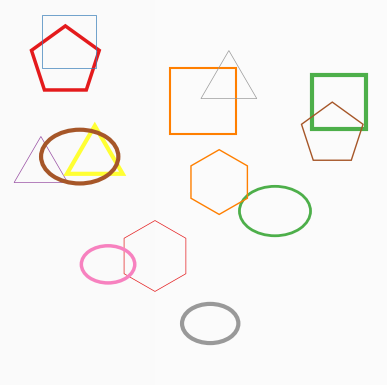[{"shape": "pentagon", "thickness": 2.5, "radius": 0.46, "center": [0.169, 0.841]}, {"shape": "hexagon", "thickness": 0.5, "radius": 0.46, "center": [0.4, 0.335]}, {"shape": "square", "thickness": 0.5, "radius": 0.35, "center": [0.177, 0.892]}, {"shape": "oval", "thickness": 2, "radius": 0.46, "center": [0.71, 0.452]}, {"shape": "square", "thickness": 3, "radius": 0.35, "center": [0.875, 0.735]}, {"shape": "triangle", "thickness": 0.5, "radius": 0.4, "center": [0.105, 0.566]}, {"shape": "hexagon", "thickness": 1, "radius": 0.42, "center": [0.566, 0.527]}, {"shape": "square", "thickness": 1.5, "radius": 0.43, "center": [0.524, 0.738]}, {"shape": "triangle", "thickness": 3, "radius": 0.42, "center": [0.245, 0.59]}, {"shape": "pentagon", "thickness": 1, "radius": 0.42, "center": [0.857, 0.651]}, {"shape": "oval", "thickness": 3, "radius": 0.5, "center": [0.206, 0.593]}, {"shape": "oval", "thickness": 2.5, "radius": 0.34, "center": [0.279, 0.313]}, {"shape": "triangle", "thickness": 0.5, "radius": 0.42, "center": [0.591, 0.786]}, {"shape": "oval", "thickness": 3, "radius": 0.36, "center": [0.542, 0.16]}]